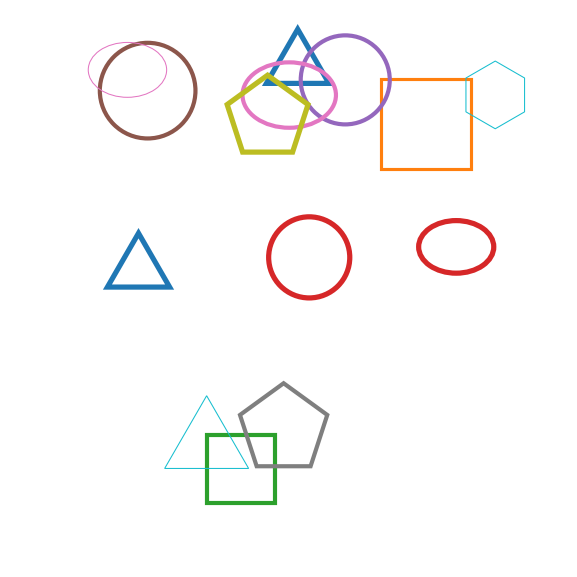[{"shape": "triangle", "thickness": 2.5, "radius": 0.31, "center": [0.515, 0.886]}, {"shape": "triangle", "thickness": 2.5, "radius": 0.31, "center": [0.24, 0.533]}, {"shape": "square", "thickness": 1.5, "radius": 0.39, "center": [0.738, 0.785]}, {"shape": "square", "thickness": 2, "radius": 0.29, "center": [0.418, 0.187]}, {"shape": "oval", "thickness": 2.5, "radius": 0.33, "center": [0.79, 0.572]}, {"shape": "circle", "thickness": 2.5, "radius": 0.35, "center": [0.535, 0.553]}, {"shape": "circle", "thickness": 2, "radius": 0.39, "center": [0.598, 0.861]}, {"shape": "circle", "thickness": 2, "radius": 0.41, "center": [0.256, 0.842]}, {"shape": "oval", "thickness": 0.5, "radius": 0.34, "center": [0.221, 0.878]}, {"shape": "oval", "thickness": 2, "radius": 0.4, "center": [0.501, 0.835]}, {"shape": "pentagon", "thickness": 2, "radius": 0.4, "center": [0.491, 0.256]}, {"shape": "pentagon", "thickness": 2.5, "radius": 0.37, "center": [0.463, 0.795]}, {"shape": "triangle", "thickness": 0.5, "radius": 0.42, "center": [0.358, 0.23]}, {"shape": "hexagon", "thickness": 0.5, "radius": 0.29, "center": [0.858, 0.835]}]